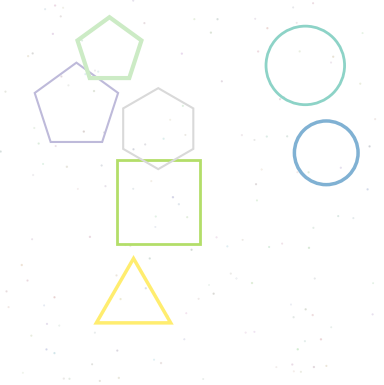[{"shape": "circle", "thickness": 2, "radius": 0.51, "center": [0.793, 0.83]}, {"shape": "pentagon", "thickness": 1.5, "radius": 0.57, "center": [0.198, 0.723]}, {"shape": "circle", "thickness": 2.5, "radius": 0.41, "center": [0.847, 0.603]}, {"shape": "square", "thickness": 2, "radius": 0.54, "center": [0.411, 0.475]}, {"shape": "hexagon", "thickness": 1.5, "radius": 0.53, "center": [0.411, 0.666]}, {"shape": "pentagon", "thickness": 3, "radius": 0.44, "center": [0.284, 0.868]}, {"shape": "triangle", "thickness": 2.5, "radius": 0.56, "center": [0.347, 0.217]}]